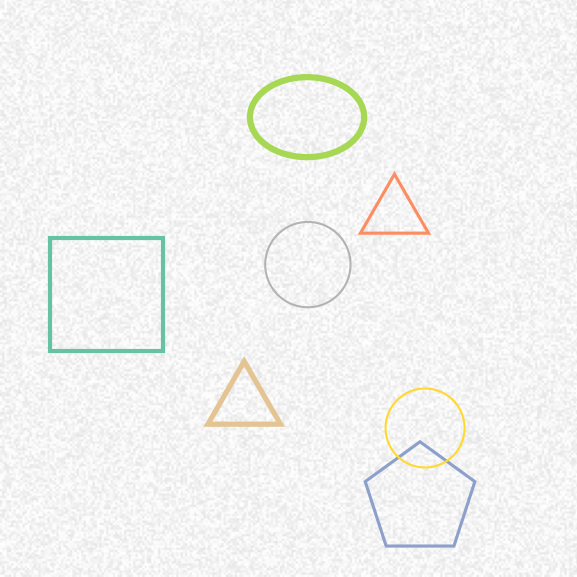[{"shape": "square", "thickness": 2, "radius": 0.49, "center": [0.184, 0.49]}, {"shape": "triangle", "thickness": 1.5, "radius": 0.34, "center": [0.683, 0.629]}, {"shape": "pentagon", "thickness": 1.5, "radius": 0.5, "center": [0.727, 0.134]}, {"shape": "oval", "thickness": 3, "radius": 0.49, "center": [0.532, 0.796]}, {"shape": "circle", "thickness": 1, "radius": 0.34, "center": [0.736, 0.258]}, {"shape": "triangle", "thickness": 2.5, "radius": 0.36, "center": [0.423, 0.301]}, {"shape": "circle", "thickness": 1, "radius": 0.37, "center": [0.533, 0.541]}]